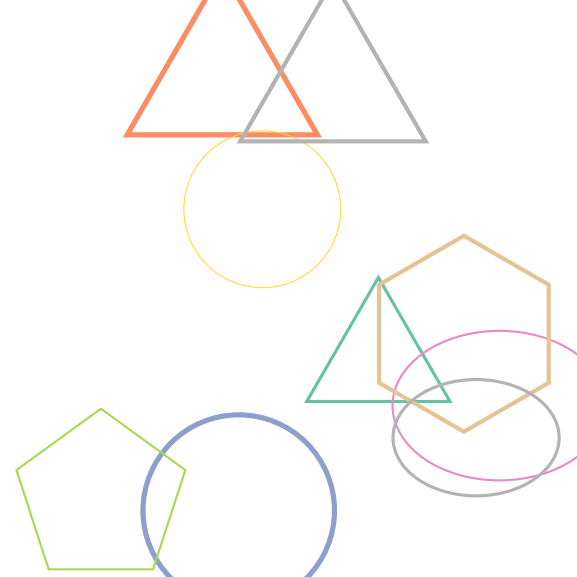[{"shape": "triangle", "thickness": 1.5, "radius": 0.72, "center": [0.655, 0.376]}, {"shape": "triangle", "thickness": 2.5, "radius": 0.95, "center": [0.385, 0.861]}, {"shape": "circle", "thickness": 2.5, "radius": 0.83, "center": [0.413, 0.115]}, {"shape": "oval", "thickness": 1, "radius": 0.92, "center": [0.865, 0.297]}, {"shape": "pentagon", "thickness": 1, "radius": 0.77, "center": [0.175, 0.138]}, {"shape": "circle", "thickness": 0.5, "radius": 0.68, "center": [0.454, 0.637]}, {"shape": "hexagon", "thickness": 2, "radius": 0.85, "center": [0.803, 0.421]}, {"shape": "triangle", "thickness": 2, "radius": 0.93, "center": [0.577, 0.847]}, {"shape": "oval", "thickness": 1.5, "radius": 0.72, "center": [0.824, 0.241]}]